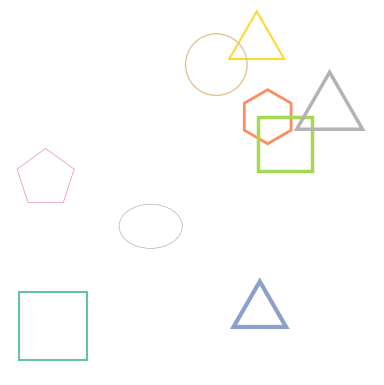[{"shape": "square", "thickness": 1.5, "radius": 0.44, "center": [0.138, 0.153]}, {"shape": "hexagon", "thickness": 2, "radius": 0.35, "center": [0.695, 0.697]}, {"shape": "triangle", "thickness": 3, "radius": 0.39, "center": [0.675, 0.19]}, {"shape": "pentagon", "thickness": 0.5, "radius": 0.39, "center": [0.119, 0.537]}, {"shape": "square", "thickness": 2.5, "radius": 0.35, "center": [0.74, 0.627]}, {"shape": "triangle", "thickness": 1.5, "radius": 0.41, "center": [0.667, 0.888]}, {"shape": "circle", "thickness": 1, "radius": 0.4, "center": [0.562, 0.832]}, {"shape": "triangle", "thickness": 2.5, "radius": 0.49, "center": [0.856, 0.714]}, {"shape": "oval", "thickness": 0.5, "radius": 0.41, "center": [0.391, 0.412]}]